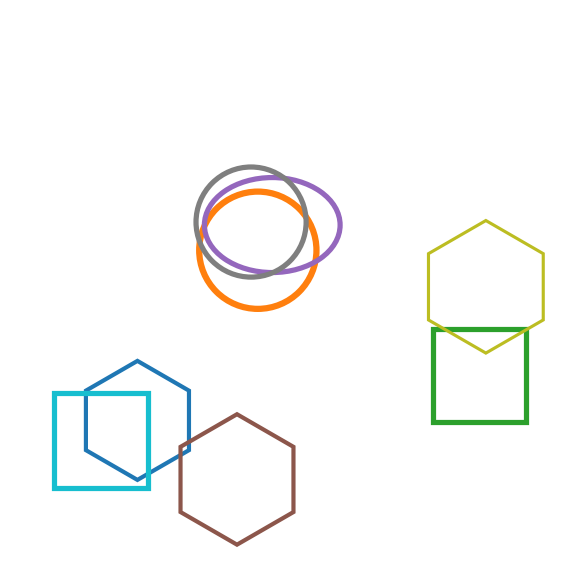[{"shape": "hexagon", "thickness": 2, "radius": 0.52, "center": [0.238, 0.271]}, {"shape": "circle", "thickness": 3, "radius": 0.51, "center": [0.446, 0.566]}, {"shape": "square", "thickness": 2.5, "radius": 0.4, "center": [0.831, 0.349]}, {"shape": "oval", "thickness": 2.5, "radius": 0.59, "center": [0.471, 0.609]}, {"shape": "hexagon", "thickness": 2, "radius": 0.56, "center": [0.41, 0.169]}, {"shape": "circle", "thickness": 2.5, "radius": 0.48, "center": [0.435, 0.615]}, {"shape": "hexagon", "thickness": 1.5, "radius": 0.57, "center": [0.841, 0.503]}, {"shape": "square", "thickness": 2.5, "radius": 0.41, "center": [0.175, 0.237]}]